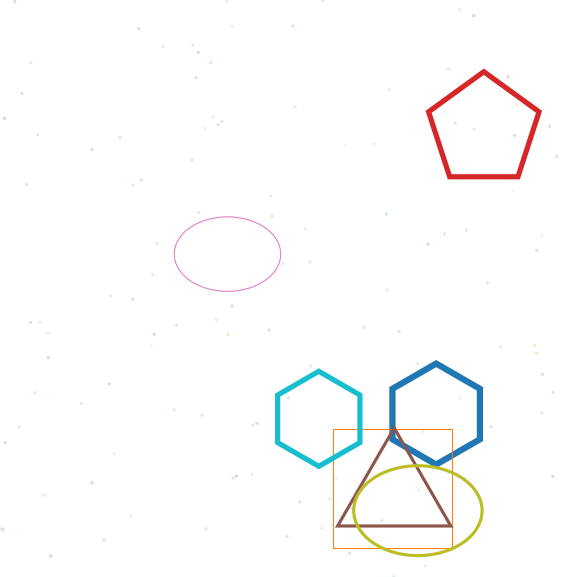[{"shape": "hexagon", "thickness": 3, "radius": 0.44, "center": [0.755, 0.282]}, {"shape": "square", "thickness": 0.5, "radius": 0.51, "center": [0.68, 0.153]}, {"shape": "pentagon", "thickness": 2.5, "radius": 0.5, "center": [0.838, 0.774]}, {"shape": "triangle", "thickness": 1.5, "radius": 0.57, "center": [0.683, 0.145]}, {"shape": "oval", "thickness": 0.5, "radius": 0.46, "center": [0.394, 0.559]}, {"shape": "oval", "thickness": 1.5, "radius": 0.56, "center": [0.724, 0.115]}, {"shape": "hexagon", "thickness": 2.5, "radius": 0.41, "center": [0.552, 0.274]}]